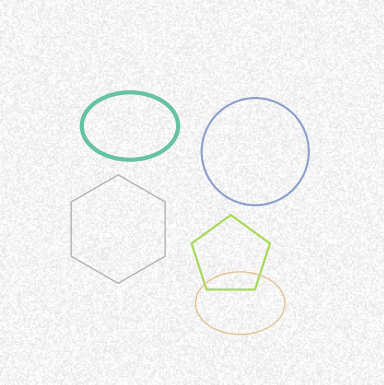[{"shape": "oval", "thickness": 3, "radius": 0.63, "center": [0.338, 0.673]}, {"shape": "circle", "thickness": 1.5, "radius": 0.7, "center": [0.663, 0.606]}, {"shape": "pentagon", "thickness": 1.5, "radius": 0.54, "center": [0.599, 0.335]}, {"shape": "oval", "thickness": 1, "radius": 0.58, "center": [0.624, 0.213]}, {"shape": "hexagon", "thickness": 1, "radius": 0.7, "center": [0.307, 0.405]}]